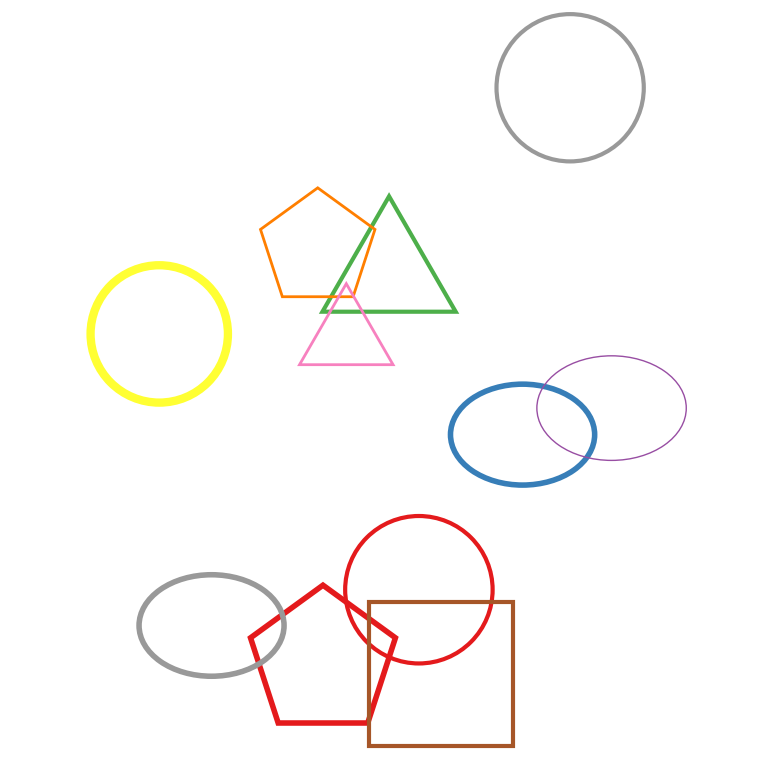[{"shape": "pentagon", "thickness": 2, "radius": 0.49, "center": [0.419, 0.141]}, {"shape": "circle", "thickness": 1.5, "radius": 0.48, "center": [0.544, 0.234]}, {"shape": "oval", "thickness": 2, "radius": 0.47, "center": [0.679, 0.436]}, {"shape": "triangle", "thickness": 1.5, "radius": 0.5, "center": [0.505, 0.645]}, {"shape": "oval", "thickness": 0.5, "radius": 0.49, "center": [0.794, 0.47]}, {"shape": "pentagon", "thickness": 1, "radius": 0.39, "center": [0.413, 0.678]}, {"shape": "circle", "thickness": 3, "radius": 0.45, "center": [0.207, 0.566]}, {"shape": "square", "thickness": 1.5, "radius": 0.47, "center": [0.573, 0.125]}, {"shape": "triangle", "thickness": 1, "radius": 0.35, "center": [0.45, 0.561]}, {"shape": "circle", "thickness": 1.5, "radius": 0.48, "center": [0.74, 0.886]}, {"shape": "oval", "thickness": 2, "radius": 0.47, "center": [0.275, 0.188]}]